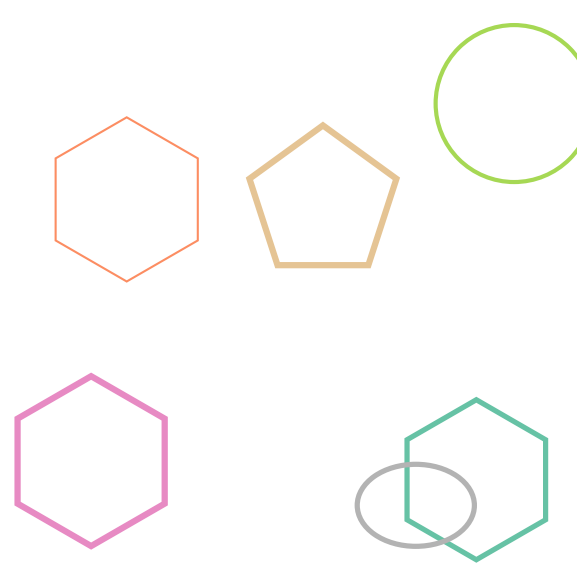[{"shape": "hexagon", "thickness": 2.5, "radius": 0.69, "center": [0.825, 0.168]}, {"shape": "hexagon", "thickness": 1, "radius": 0.71, "center": [0.219, 0.654]}, {"shape": "hexagon", "thickness": 3, "radius": 0.74, "center": [0.158, 0.201]}, {"shape": "circle", "thickness": 2, "radius": 0.68, "center": [0.89, 0.82]}, {"shape": "pentagon", "thickness": 3, "radius": 0.67, "center": [0.559, 0.648]}, {"shape": "oval", "thickness": 2.5, "radius": 0.51, "center": [0.72, 0.124]}]